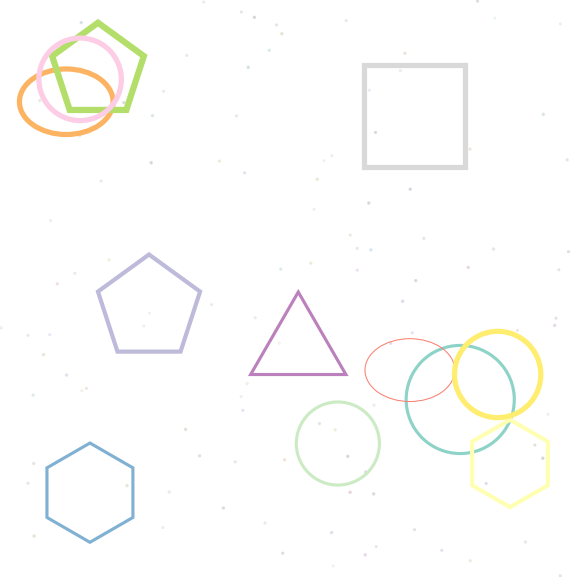[{"shape": "circle", "thickness": 1.5, "radius": 0.47, "center": [0.797, 0.307]}, {"shape": "hexagon", "thickness": 2, "radius": 0.38, "center": [0.883, 0.197]}, {"shape": "pentagon", "thickness": 2, "radius": 0.46, "center": [0.258, 0.465]}, {"shape": "oval", "thickness": 0.5, "radius": 0.39, "center": [0.71, 0.358]}, {"shape": "hexagon", "thickness": 1.5, "radius": 0.43, "center": [0.156, 0.146]}, {"shape": "oval", "thickness": 2.5, "radius": 0.41, "center": [0.115, 0.823]}, {"shape": "pentagon", "thickness": 3, "radius": 0.42, "center": [0.17, 0.876]}, {"shape": "circle", "thickness": 2.5, "radius": 0.36, "center": [0.139, 0.862]}, {"shape": "square", "thickness": 2.5, "radius": 0.44, "center": [0.718, 0.799]}, {"shape": "triangle", "thickness": 1.5, "radius": 0.48, "center": [0.516, 0.398]}, {"shape": "circle", "thickness": 1.5, "radius": 0.36, "center": [0.585, 0.231]}, {"shape": "circle", "thickness": 2.5, "radius": 0.37, "center": [0.862, 0.351]}]